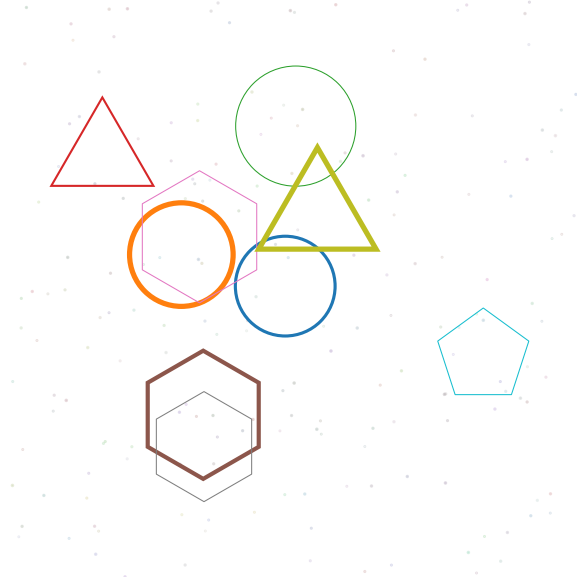[{"shape": "circle", "thickness": 1.5, "radius": 0.43, "center": [0.494, 0.504]}, {"shape": "circle", "thickness": 2.5, "radius": 0.45, "center": [0.314, 0.558]}, {"shape": "circle", "thickness": 0.5, "radius": 0.52, "center": [0.512, 0.781]}, {"shape": "triangle", "thickness": 1, "radius": 0.51, "center": [0.177, 0.728]}, {"shape": "hexagon", "thickness": 2, "radius": 0.55, "center": [0.352, 0.281]}, {"shape": "hexagon", "thickness": 0.5, "radius": 0.57, "center": [0.345, 0.589]}, {"shape": "hexagon", "thickness": 0.5, "radius": 0.48, "center": [0.353, 0.226]}, {"shape": "triangle", "thickness": 2.5, "radius": 0.59, "center": [0.55, 0.626]}, {"shape": "pentagon", "thickness": 0.5, "radius": 0.41, "center": [0.837, 0.383]}]